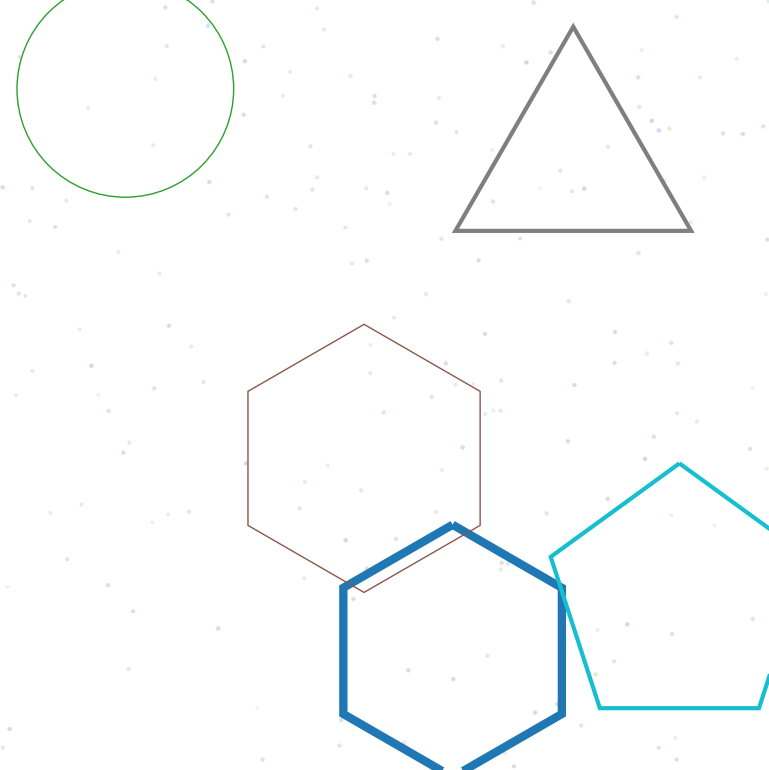[{"shape": "hexagon", "thickness": 3, "radius": 0.82, "center": [0.588, 0.155]}, {"shape": "circle", "thickness": 0.5, "radius": 0.7, "center": [0.163, 0.885]}, {"shape": "hexagon", "thickness": 0.5, "radius": 0.87, "center": [0.473, 0.405]}, {"shape": "triangle", "thickness": 1.5, "radius": 0.88, "center": [0.744, 0.789]}, {"shape": "pentagon", "thickness": 1.5, "radius": 0.88, "center": [0.882, 0.222]}]